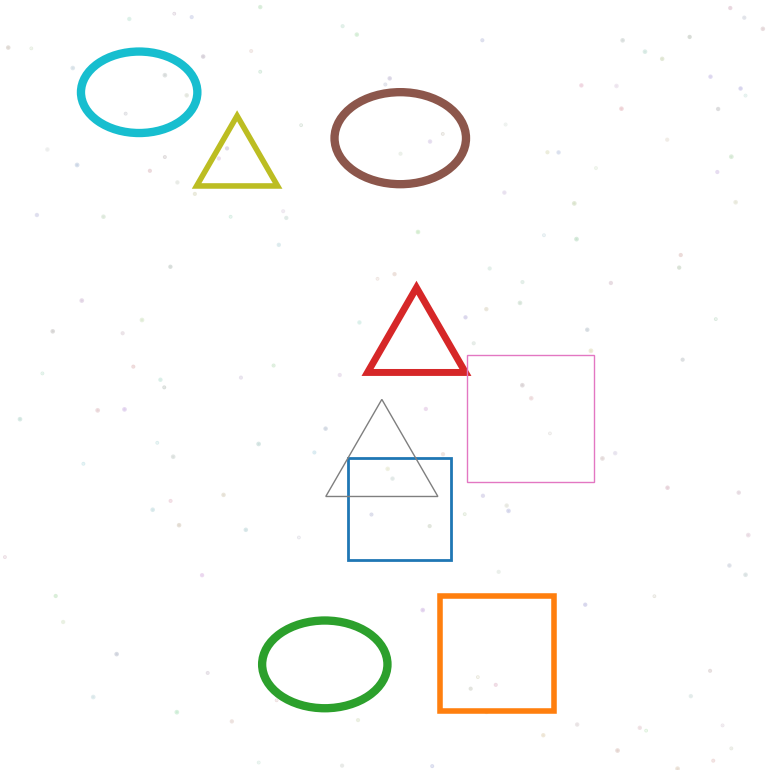[{"shape": "square", "thickness": 1, "radius": 0.33, "center": [0.519, 0.339]}, {"shape": "square", "thickness": 2, "radius": 0.37, "center": [0.646, 0.151]}, {"shape": "oval", "thickness": 3, "radius": 0.41, "center": [0.422, 0.137]}, {"shape": "triangle", "thickness": 2.5, "radius": 0.37, "center": [0.541, 0.553]}, {"shape": "oval", "thickness": 3, "radius": 0.43, "center": [0.52, 0.821]}, {"shape": "square", "thickness": 0.5, "radius": 0.41, "center": [0.689, 0.456]}, {"shape": "triangle", "thickness": 0.5, "radius": 0.42, "center": [0.496, 0.397]}, {"shape": "triangle", "thickness": 2, "radius": 0.3, "center": [0.308, 0.789]}, {"shape": "oval", "thickness": 3, "radius": 0.38, "center": [0.181, 0.88]}]